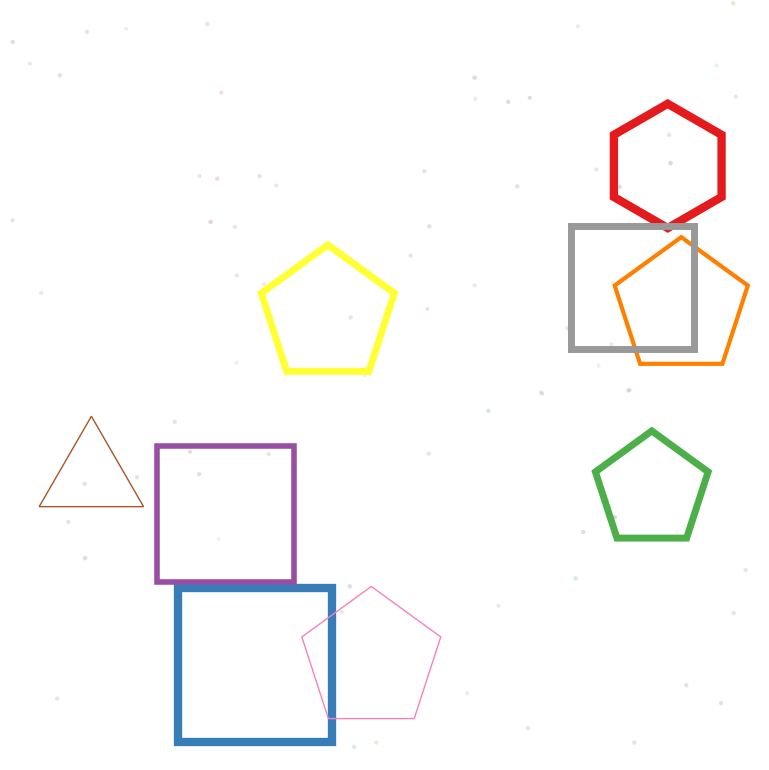[{"shape": "hexagon", "thickness": 3, "radius": 0.4, "center": [0.867, 0.785]}, {"shape": "square", "thickness": 3, "radius": 0.5, "center": [0.331, 0.137]}, {"shape": "pentagon", "thickness": 2.5, "radius": 0.38, "center": [0.846, 0.363]}, {"shape": "square", "thickness": 2, "radius": 0.44, "center": [0.293, 0.333]}, {"shape": "pentagon", "thickness": 1.5, "radius": 0.45, "center": [0.885, 0.601]}, {"shape": "pentagon", "thickness": 2.5, "radius": 0.45, "center": [0.426, 0.591]}, {"shape": "triangle", "thickness": 0.5, "radius": 0.39, "center": [0.119, 0.381]}, {"shape": "pentagon", "thickness": 0.5, "radius": 0.47, "center": [0.482, 0.144]}, {"shape": "square", "thickness": 2.5, "radius": 0.4, "center": [0.821, 0.627]}]